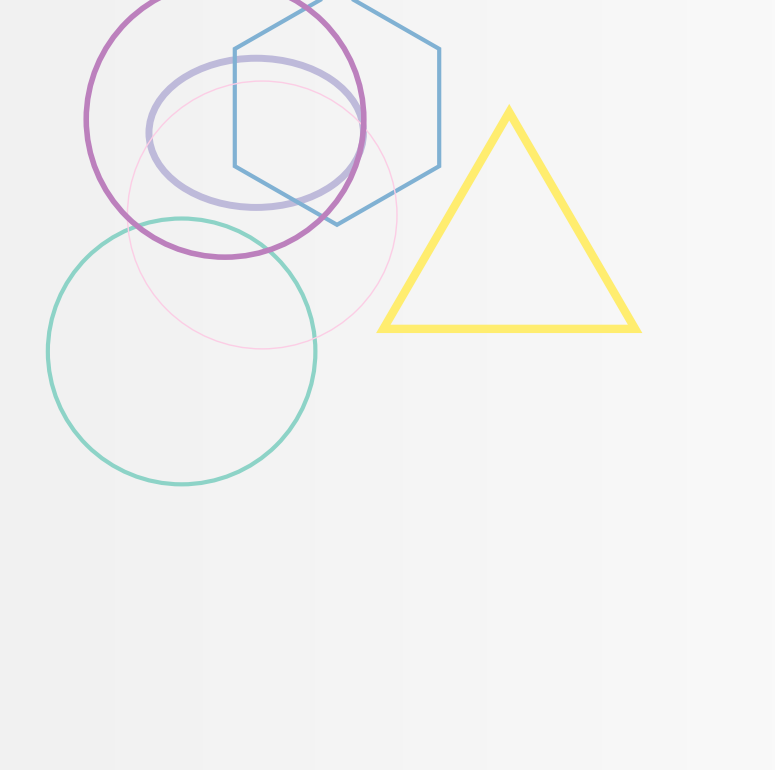[{"shape": "circle", "thickness": 1.5, "radius": 0.86, "center": [0.234, 0.544]}, {"shape": "oval", "thickness": 2.5, "radius": 0.69, "center": [0.331, 0.827]}, {"shape": "hexagon", "thickness": 1.5, "radius": 0.76, "center": [0.435, 0.86]}, {"shape": "circle", "thickness": 0.5, "radius": 0.87, "center": [0.338, 0.721]}, {"shape": "circle", "thickness": 2, "radius": 0.9, "center": [0.29, 0.845]}, {"shape": "triangle", "thickness": 3, "radius": 0.94, "center": [0.657, 0.667]}]